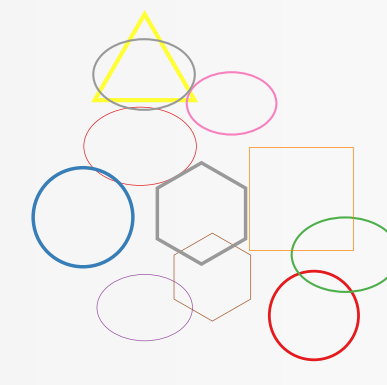[{"shape": "circle", "thickness": 2, "radius": 0.58, "center": [0.81, 0.181]}, {"shape": "oval", "thickness": 0.5, "radius": 0.73, "center": [0.362, 0.62]}, {"shape": "circle", "thickness": 2.5, "radius": 0.64, "center": [0.214, 0.436]}, {"shape": "oval", "thickness": 1.5, "radius": 0.69, "center": [0.891, 0.339]}, {"shape": "oval", "thickness": 0.5, "radius": 0.62, "center": [0.373, 0.201]}, {"shape": "square", "thickness": 0.5, "radius": 0.67, "center": [0.777, 0.484]}, {"shape": "triangle", "thickness": 3, "radius": 0.74, "center": [0.373, 0.814]}, {"shape": "hexagon", "thickness": 0.5, "radius": 0.57, "center": [0.548, 0.28]}, {"shape": "oval", "thickness": 1.5, "radius": 0.58, "center": [0.598, 0.731]}, {"shape": "oval", "thickness": 1.5, "radius": 0.65, "center": [0.372, 0.806]}, {"shape": "hexagon", "thickness": 2.5, "radius": 0.66, "center": [0.52, 0.446]}]